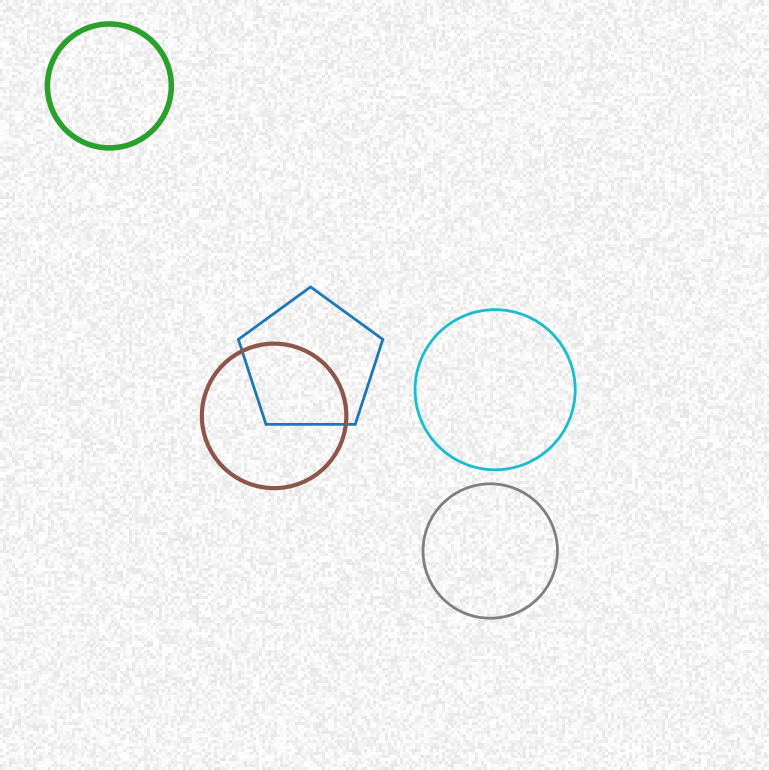[{"shape": "pentagon", "thickness": 1, "radius": 0.49, "center": [0.403, 0.529]}, {"shape": "circle", "thickness": 2, "radius": 0.4, "center": [0.142, 0.888]}, {"shape": "circle", "thickness": 1.5, "radius": 0.47, "center": [0.356, 0.46]}, {"shape": "circle", "thickness": 1, "radius": 0.44, "center": [0.637, 0.284]}, {"shape": "circle", "thickness": 1, "radius": 0.52, "center": [0.643, 0.494]}]